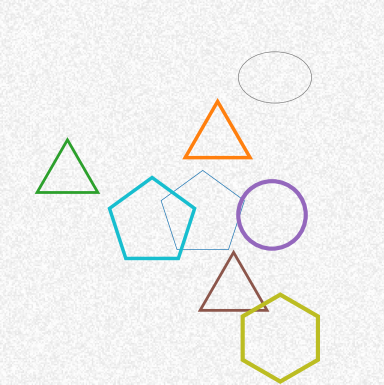[{"shape": "pentagon", "thickness": 0.5, "radius": 0.57, "center": [0.527, 0.444]}, {"shape": "triangle", "thickness": 2.5, "radius": 0.49, "center": [0.565, 0.639]}, {"shape": "triangle", "thickness": 2, "radius": 0.46, "center": [0.175, 0.546]}, {"shape": "circle", "thickness": 3, "radius": 0.44, "center": [0.707, 0.442]}, {"shape": "triangle", "thickness": 2, "radius": 0.5, "center": [0.607, 0.244]}, {"shape": "oval", "thickness": 0.5, "radius": 0.48, "center": [0.714, 0.799]}, {"shape": "hexagon", "thickness": 3, "radius": 0.56, "center": [0.728, 0.122]}, {"shape": "pentagon", "thickness": 2.5, "radius": 0.58, "center": [0.395, 0.423]}]